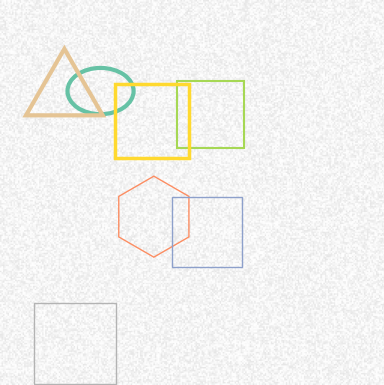[{"shape": "oval", "thickness": 3, "radius": 0.43, "center": [0.261, 0.763]}, {"shape": "hexagon", "thickness": 1, "radius": 0.53, "center": [0.4, 0.437]}, {"shape": "square", "thickness": 1, "radius": 0.45, "center": [0.538, 0.397]}, {"shape": "square", "thickness": 1.5, "radius": 0.43, "center": [0.546, 0.702]}, {"shape": "square", "thickness": 2.5, "radius": 0.48, "center": [0.395, 0.685]}, {"shape": "triangle", "thickness": 3, "radius": 0.58, "center": [0.167, 0.758]}, {"shape": "square", "thickness": 1, "radius": 0.53, "center": [0.195, 0.108]}]